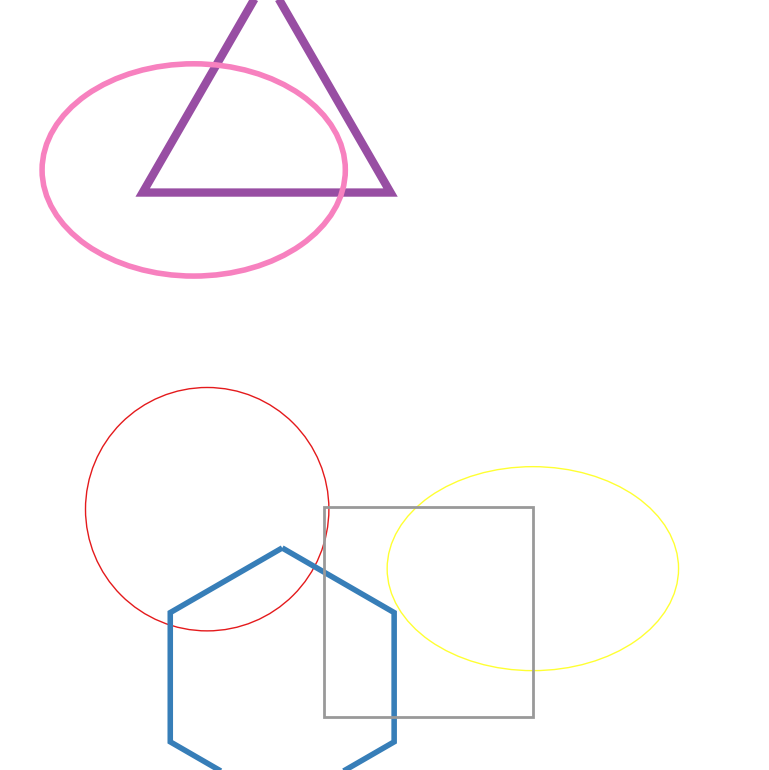[{"shape": "circle", "thickness": 0.5, "radius": 0.79, "center": [0.269, 0.339]}, {"shape": "hexagon", "thickness": 2, "radius": 0.84, "center": [0.367, 0.121]}, {"shape": "triangle", "thickness": 3, "radius": 0.93, "center": [0.346, 0.843]}, {"shape": "oval", "thickness": 0.5, "radius": 0.95, "center": [0.692, 0.261]}, {"shape": "oval", "thickness": 2, "radius": 0.98, "center": [0.252, 0.779]}, {"shape": "square", "thickness": 1, "radius": 0.68, "center": [0.557, 0.205]}]